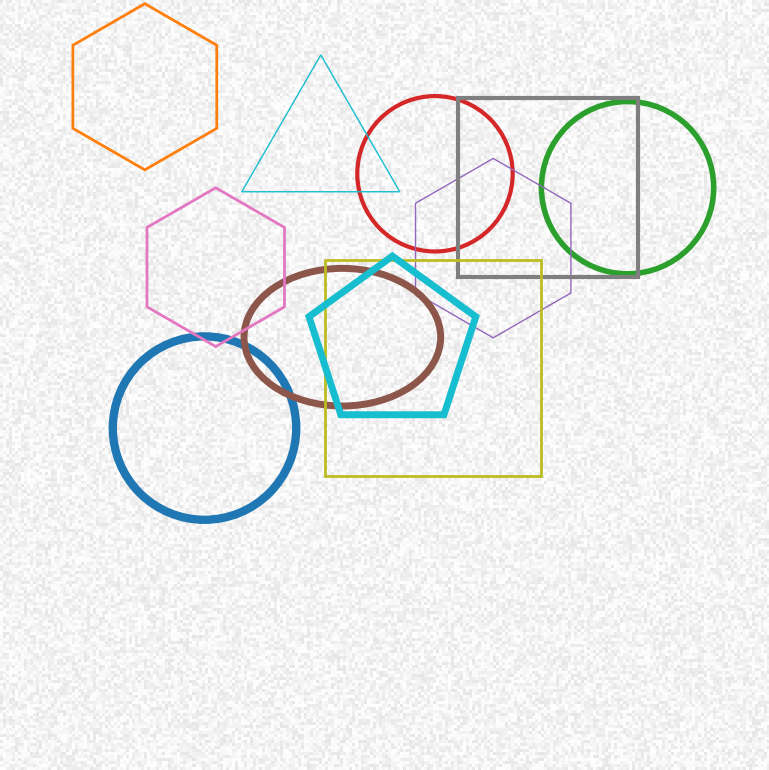[{"shape": "circle", "thickness": 3, "radius": 0.6, "center": [0.266, 0.444]}, {"shape": "hexagon", "thickness": 1, "radius": 0.54, "center": [0.188, 0.887]}, {"shape": "circle", "thickness": 2, "radius": 0.56, "center": [0.815, 0.756]}, {"shape": "circle", "thickness": 1.5, "radius": 0.5, "center": [0.565, 0.774]}, {"shape": "hexagon", "thickness": 0.5, "radius": 0.58, "center": [0.641, 0.678]}, {"shape": "oval", "thickness": 2.5, "radius": 0.64, "center": [0.445, 0.562]}, {"shape": "hexagon", "thickness": 1, "radius": 0.52, "center": [0.28, 0.653]}, {"shape": "square", "thickness": 1.5, "radius": 0.58, "center": [0.712, 0.756]}, {"shape": "square", "thickness": 1, "radius": 0.7, "center": [0.562, 0.522]}, {"shape": "pentagon", "thickness": 2.5, "radius": 0.57, "center": [0.51, 0.554]}, {"shape": "triangle", "thickness": 0.5, "radius": 0.59, "center": [0.417, 0.81]}]